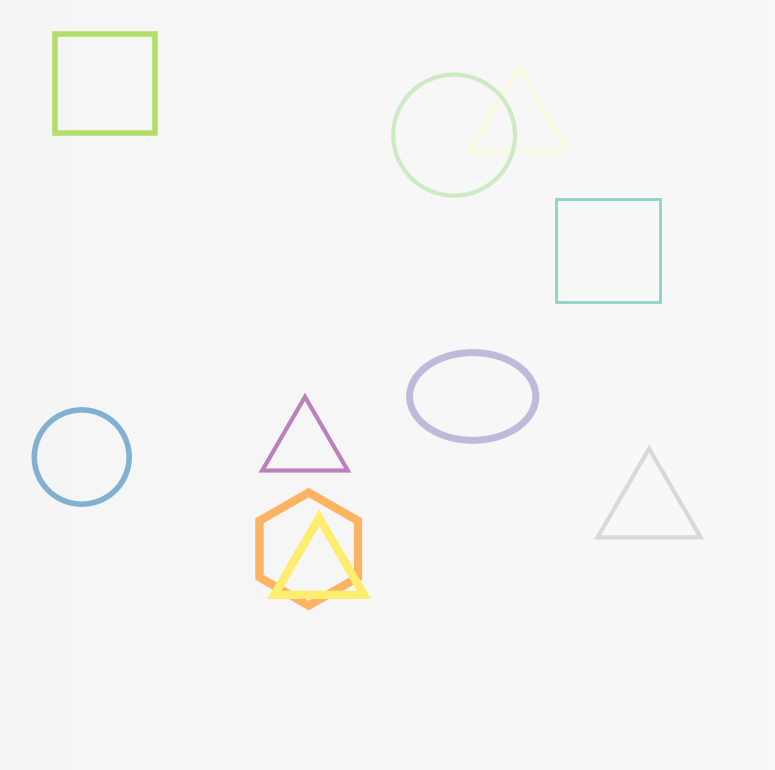[{"shape": "square", "thickness": 1, "radius": 0.33, "center": [0.785, 0.674]}, {"shape": "triangle", "thickness": 0.5, "radius": 0.36, "center": [0.669, 0.84]}, {"shape": "oval", "thickness": 2.5, "radius": 0.41, "center": [0.61, 0.485]}, {"shape": "circle", "thickness": 2, "radius": 0.31, "center": [0.105, 0.406]}, {"shape": "hexagon", "thickness": 3, "radius": 0.37, "center": [0.398, 0.287]}, {"shape": "square", "thickness": 2, "radius": 0.32, "center": [0.135, 0.891]}, {"shape": "triangle", "thickness": 1.5, "radius": 0.38, "center": [0.838, 0.341]}, {"shape": "triangle", "thickness": 1.5, "radius": 0.32, "center": [0.394, 0.421]}, {"shape": "circle", "thickness": 1.5, "radius": 0.39, "center": [0.586, 0.825]}, {"shape": "triangle", "thickness": 3, "radius": 0.33, "center": [0.412, 0.261]}]